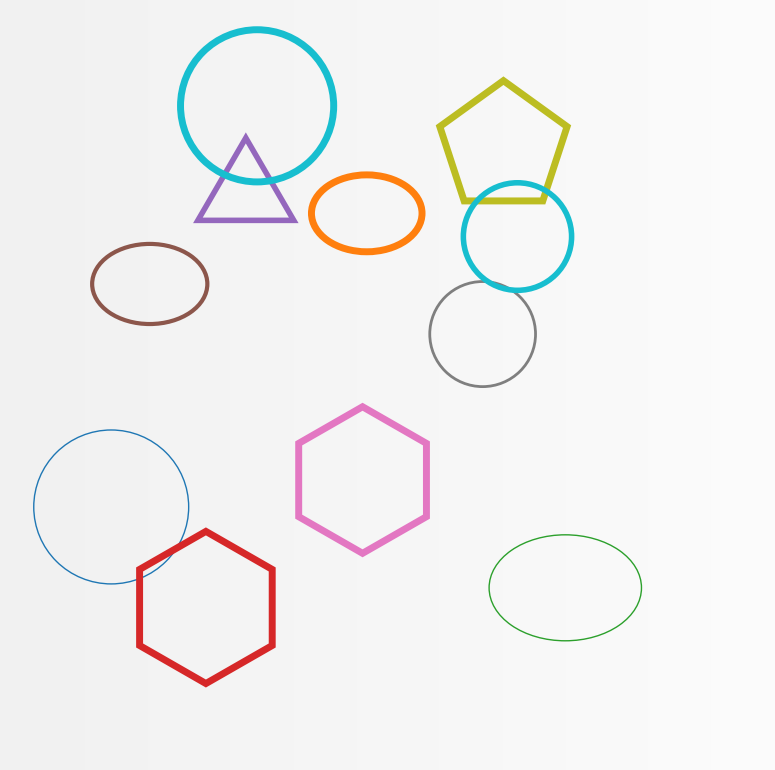[{"shape": "circle", "thickness": 0.5, "radius": 0.5, "center": [0.144, 0.342]}, {"shape": "oval", "thickness": 2.5, "radius": 0.36, "center": [0.473, 0.723]}, {"shape": "oval", "thickness": 0.5, "radius": 0.49, "center": [0.729, 0.237]}, {"shape": "hexagon", "thickness": 2.5, "radius": 0.49, "center": [0.266, 0.211]}, {"shape": "triangle", "thickness": 2, "radius": 0.36, "center": [0.317, 0.75]}, {"shape": "oval", "thickness": 1.5, "radius": 0.37, "center": [0.193, 0.631]}, {"shape": "hexagon", "thickness": 2.5, "radius": 0.48, "center": [0.468, 0.377]}, {"shape": "circle", "thickness": 1, "radius": 0.34, "center": [0.623, 0.566]}, {"shape": "pentagon", "thickness": 2.5, "radius": 0.43, "center": [0.65, 0.809]}, {"shape": "circle", "thickness": 2, "radius": 0.35, "center": [0.668, 0.693]}, {"shape": "circle", "thickness": 2.5, "radius": 0.49, "center": [0.332, 0.863]}]